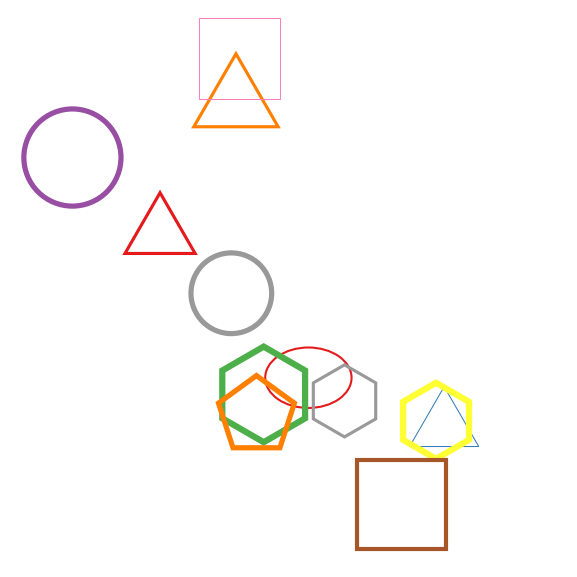[{"shape": "oval", "thickness": 1, "radius": 0.37, "center": [0.534, 0.345]}, {"shape": "triangle", "thickness": 1.5, "radius": 0.35, "center": [0.277, 0.595]}, {"shape": "triangle", "thickness": 0.5, "radius": 0.35, "center": [0.769, 0.26]}, {"shape": "hexagon", "thickness": 3, "radius": 0.41, "center": [0.457, 0.316]}, {"shape": "circle", "thickness": 2.5, "radius": 0.42, "center": [0.125, 0.726]}, {"shape": "triangle", "thickness": 1.5, "radius": 0.42, "center": [0.409, 0.822]}, {"shape": "pentagon", "thickness": 2.5, "radius": 0.35, "center": [0.444, 0.28]}, {"shape": "hexagon", "thickness": 3, "radius": 0.33, "center": [0.755, 0.27]}, {"shape": "square", "thickness": 2, "radius": 0.38, "center": [0.695, 0.125]}, {"shape": "square", "thickness": 0.5, "radius": 0.35, "center": [0.415, 0.898]}, {"shape": "hexagon", "thickness": 1.5, "radius": 0.31, "center": [0.597, 0.305]}, {"shape": "circle", "thickness": 2.5, "radius": 0.35, "center": [0.401, 0.491]}]